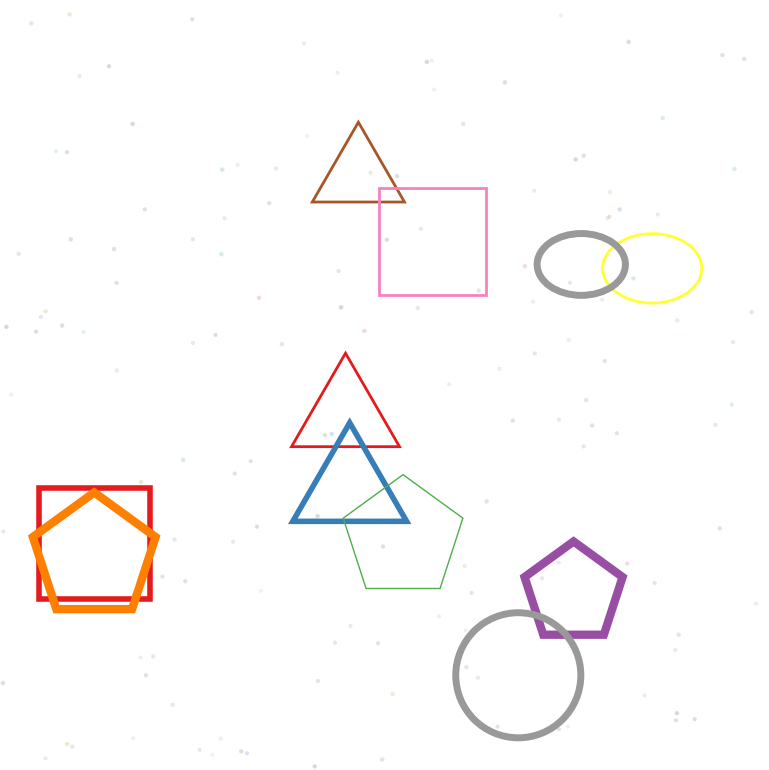[{"shape": "square", "thickness": 2, "radius": 0.36, "center": [0.123, 0.294]}, {"shape": "triangle", "thickness": 1, "radius": 0.4, "center": [0.449, 0.46]}, {"shape": "triangle", "thickness": 2, "radius": 0.43, "center": [0.454, 0.366]}, {"shape": "pentagon", "thickness": 0.5, "radius": 0.41, "center": [0.523, 0.302]}, {"shape": "pentagon", "thickness": 3, "radius": 0.33, "center": [0.745, 0.23]}, {"shape": "pentagon", "thickness": 3, "radius": 0.42, "center": [0.122, 0.277]}, {"shape": "oval", "thickness": 1, "radius": 0.32, "center": [0.847, 0.651]}, {"shape": "triangle", "thickness": 1, "radius": 0.35, "center": [0.465, 0.772]}, {"shape": "square", "thickness": 1, "radius": 0.35, "center": [0.561, 0.687]}, {"shape": "circle", "thickness": 2.5, "radius": 0.41, "center": [0.673, 0.123]}, {"shape": "oval", "thickness": 2.5, "radius": 0.29, "center": [0.755, 0.657]}]